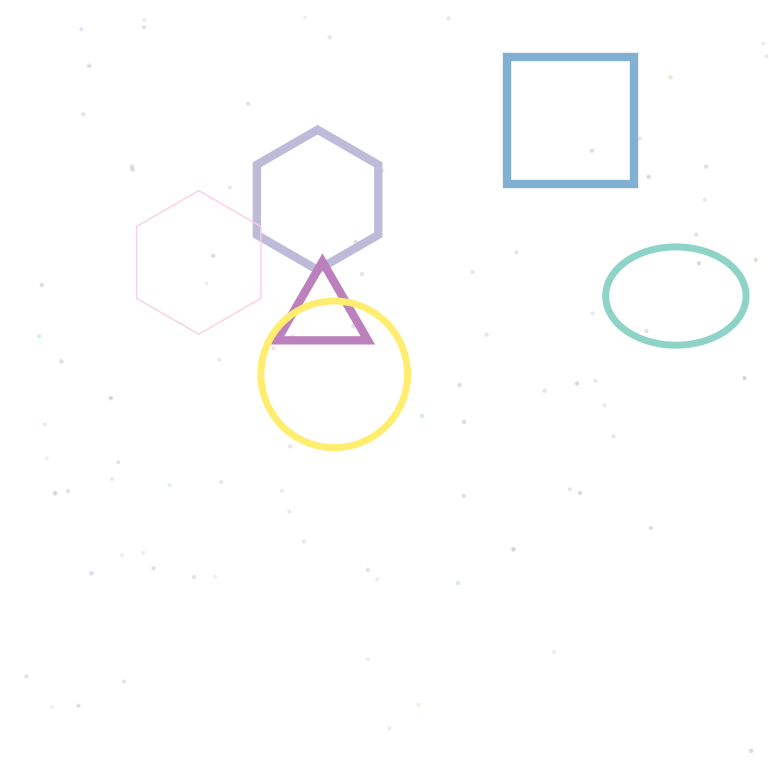[{"shape": "oval", "thickness": 2.5, "radius": 0.46, "center": [0.878, 0.616]}, {"shape": "hexagon", "thickness": 3, "radius": 0.46, "center": [0.412, 0.741]}, {"shape": "square", "thickness": 3, "radius": 0.42, "center": [0.741, 0.844]}, {"shape": "hexagon", "thickness": 0.5, "radius": 0.47, "center": [0.258, 0.659]}, {"shape": "triangle", "thickness": 3, "radius": 0.34, "center": [0.419, 0.592]}, {"shape": "circle", "thickness": 2.5, "radius": 0.48, "center": [0.434, 0.514]}]